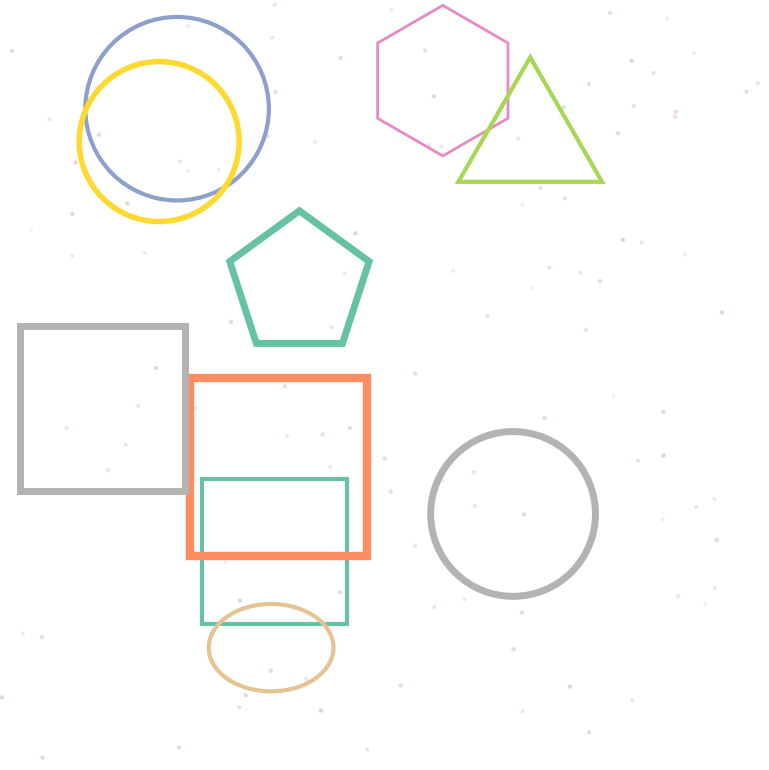[{"shape": "pentagon", "thickness": 2.5, "radius": 0.48, "center": [0.389, 0.631]}, {"shape": "square", "thickness": 1.5, "radius": 0.47, "center": [0.357, 0.284]}, {"shape": "square", "thickness": 3, "radius": 0.58, "center": [0.361, 0.393]}, {"shape": "circle", "thickness": 1.5, "radius": 0.6, "center": [0.23, 0.859]}, {"shape": "hexagon", "thickness": 1, "radius": 0.49, "center": [0.575, 0.895]}, {"shape": "triangle", "thickness": 1.5, "radius": 0.54, "center": [0.689, 0.818]}, {"shape": "circle", "thickness": 2, "radius": 0.52, "center": [0.207, 0.816]}, {"shape": "oval", "thickness": 1.5, "radius": 0.41, "center": [0.352, 0.159]}, {"shape": "circle", "thickness": 2.5, "radius": 0.54, "center": [0.666, 0.333]}, {"shape": "square", "thickness": 2.5, "radius": 0.54, "center": [0.134, 0.47]}]